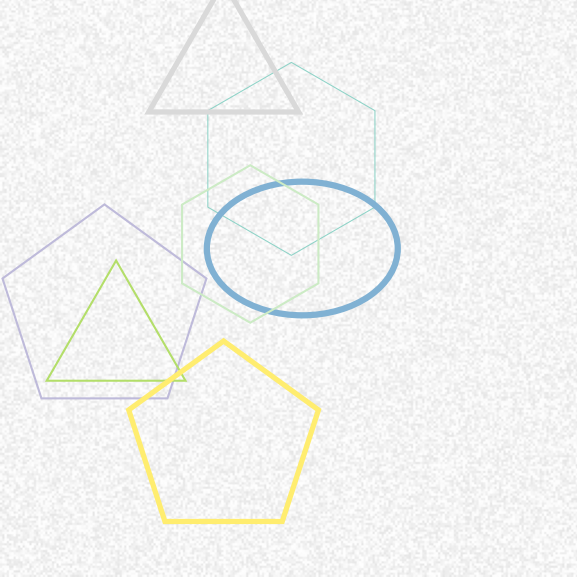[{"shape": "hexagon", "thickness": 0.5, "radius": 0.84, "center": [0.505, 0.724]}, {"shape": "pentagon", "thickness": 1, "radius": 0.93, "center": [0.181, 0.46]}, {"shape": "oval", "thickness": 3, "radius": 0.83, "center": [0.523, 0.569]}, {"shape": "triangle", "thickness": 1, "radius": 0.69, "center": [0.201, 0.409]}, {"shape": "triangle", "thickness": 2.5, "radius": 0.75, "center": [0.387, 0.88]}, {"shape": "hexagon", "thickness": 1, "radius": 0.68, "center": [0.433, 0.577]}, {"shape": "pentagon", "thickness": 2.5, "radius": 0.86, "center": [0.387, 0.236]}]